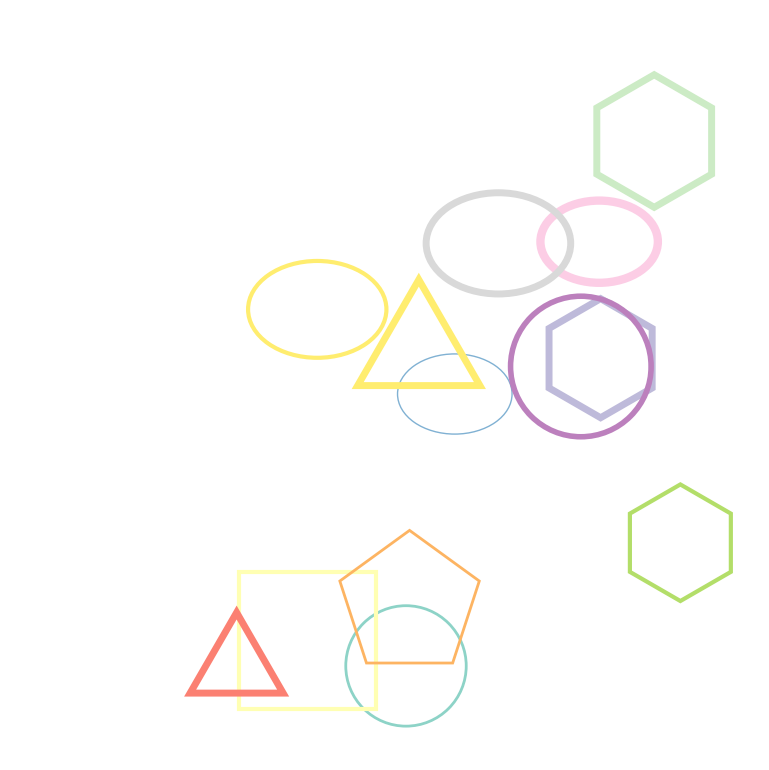[{"shape": "circle", "thickness": 1, "radius": 0.39, "center": [0.527, 0.135]}, {"shape": "square", "thickness": 1.5, "radius": 0.45, "center": [0.399, 0.168]}, {"shape": "hexagon", "thickness": 2.5, "radius": 0.39, "center": [0.78, 0.535]}, {"shape": "triangle", "thickness": 2.5, "radius": 0.35, "center": [0.307, 0.135]}, {"shape": "oval", "thickness": 0.5, "radius": 0.37, "center": [0.591, 0.488]}, {"shape": "pentagon", "thickness": 1, "radius": 0.48, "center": [0.532, 0.216]}, {"shape": "hexagon", "thickness": 1.5, "radius": 0.38, "center": [0.884, 0.295]}, {"shape": "oval", "thickness": 3, "radius": 0.38, "center": [0.778, 0.686]}, {"shape": "oval", "thickness": 2.5, "radius": 0.47, "center": [0.647, 0.684]}, {"shape": "circle", "thickness": 2, "radius": 0.46, "center": [0.754, 0.524]}, {"shape": "hexagon", "thickness": 2.5, "radius": 0.43, "center": [0.85, 0.817]}, {"shape": "triangle", "thickness": 2.5, "radius": 0.46, "center": [0.544, 0.545]}, {"shape": "oval", "thickness": 1.5, "radius": 0.45, "center": [0.412, 0.598]}]